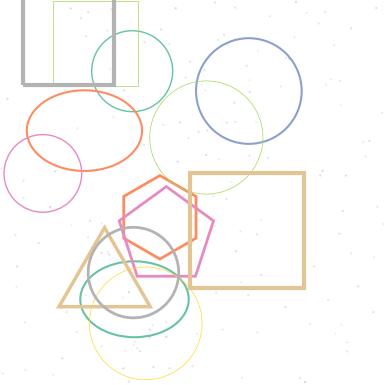[{"shape": "circle", "thickness": 1, "radius": 0.53, "center": [0.343, 0.815]}, {"shape": "oval", "thickness": 1.5, "radius": 0.7, "center": [0.349, 0.223]}, {"shape": "oval", "thickness": 1.5, "radius": 0.75, "center": [0.219, 0.661]}, {"shape": "hexagon", "thickness": 2, "radius": 0.54, "center": [0.415, 0.436]}, {"shape": "circle", "thickness": 1.5, "radius": 0.69, "center": [0.646, 0.764]}, {"shape": "circle", "thickness": 1, "radius": 0.5, "center": [0.111, 0.55]}, {"shape": "pentagon", "thickness": 2, "radius": 0.64, "center": [0.432, 0.387]}, {"shape": "circle", "thickness": 0.5, "radius": 0.73, "center": [0.536, 0.643]}, {"shape": "square", "thickness": 0.5, "radius": 0.55, "center": [0.247, 0.886]}, {"shape": "circle", "thickness": 0.5, "radius": 0.73, "center": [0.378, 0.16]}, {"shape": "square", "thickness": 3, "radius": 0.75, "center": [0.641, 0.401]}, {"shape": "triangle", "thickness": 2.5, "radius": 0.68, "center": [0.272, 0.272]}, {"shape": "circle", "thickness": 2, "radius": 0.59, "center": [0.347, 0.292]}, {"shape": "square", "thickness": 3, "radius": 0.59, "center": [0.178, 0.899]}]